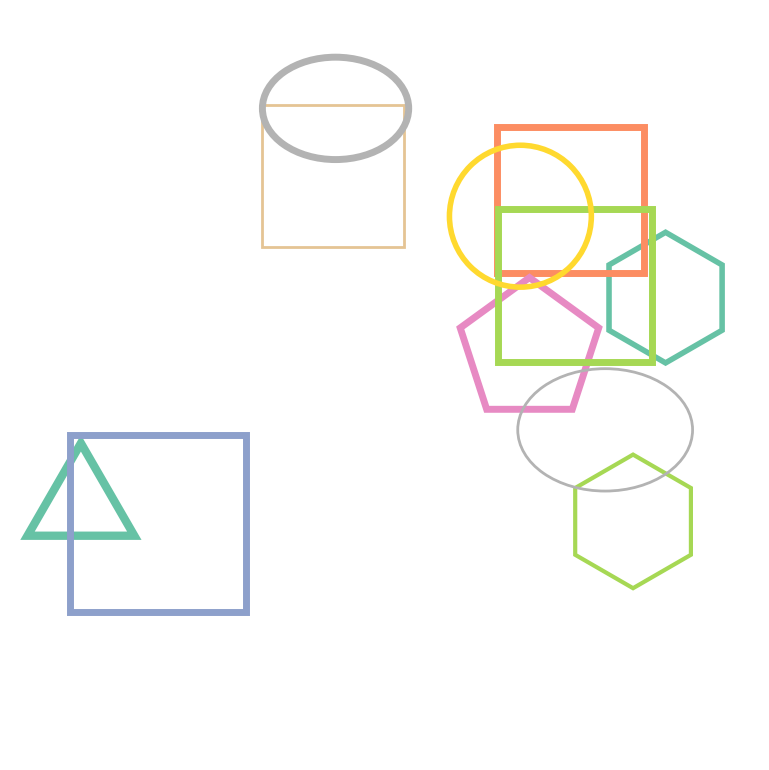[{"shape": "triangle", "thickness": 3, "radius": 0.4, "center": [0.105, 0.344]}, {"shape": "hexagon", "thickness": 2, "radius": 0.42, "center": [0.864, 0.614]}, {"shape": "square", "thickness": 2.5, "radius": 0.48, "center": [0.741, 0.74]}, {"shape": "square", "thickness": 2.5, "radius": 0.57, "center": [0.205, 0.32]}, {"shape": "pentagon", "thickness": 2.5, "radius": 0.47, "center": [0.688, 0.545]}, {"shape": "hexagon", "thickness": 1.5, "radius": 0.43, "center": [0.822, 0.323]}, {"shape": "square", "thickness": 2.5, "radius": 0.5, "center": [0.747, 0.629]}, {"shape": "circle", "thickness": 2, "radius": 0.46, "center": [0.676, 0.719]}, {"shape": "square", "thickness": 1, "radius": 0.46, "center": [0.433, 0.771]}, {"shape": "oval", "thickness": 2.5, "radius": 0.47, "center": [0.436, 0.859]}, {"shape": "oval", "thickness": 1, "radius": 0.57, "center": [0.786, 0.442]}]